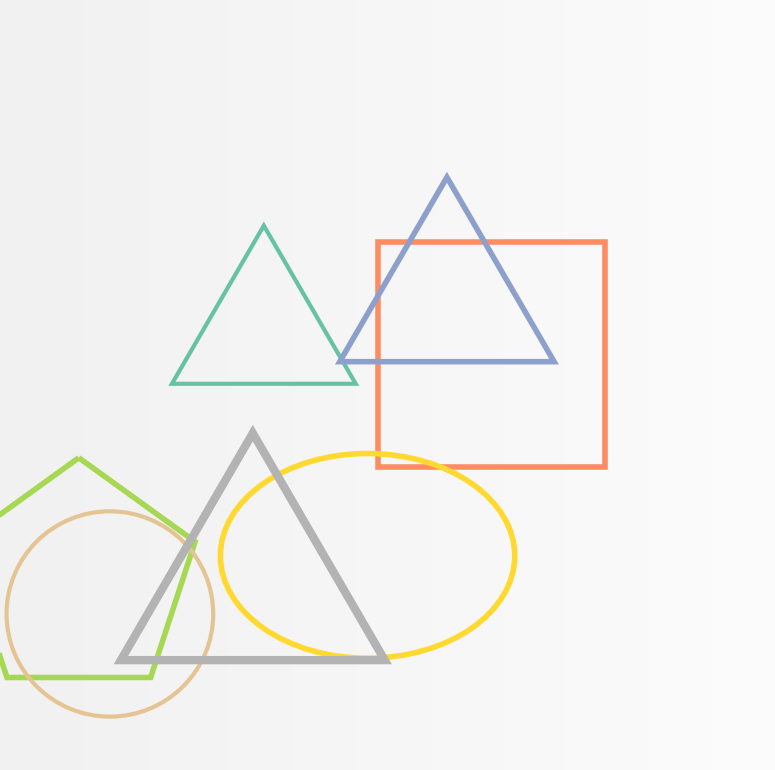[{"shape": "triangle", "thickness": 1.5, "radius": 0.68, "center": [0.34, 0.57]}, {"shape": "square", "thickness": 2, "radius": 0.73, "center": [0.634, 0.54]}, {"shape": "triangle", "thickness": 2, "radius": 0.8, "center": [0.577, 0.61]}, {"shape": "pentagon", "thickness": 2, "radius": 0.79, "center": [0.102, 0.248]}, {"shape": "oval", "thickness": 2, "radius": 0.95, "center": [0.474, 0.278]}, {"shape": "circle", "thickness": 1.5, "radius": 0.67, "center": [0.142, 0.203]}, {"shape": "triangle", "thickness": 3, "radius": 0.98, "center": [0.326, 0.241]}]